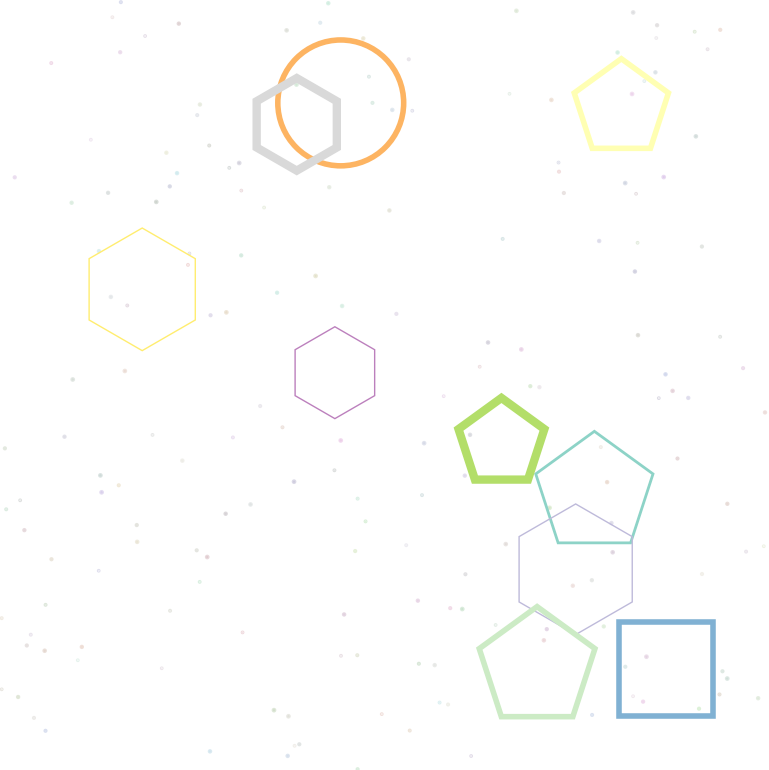[{"shape": "pentagon", "thickness": 1, "radius": 0.4, "center": [0.772, 0.36]}, {"shape": "pentagon", "thickness": 2, "radius": 0.32, "center": [0.807, 0.859]}, {"shape": "hexagon", "thickness": 0.5, "radius": 0.42, "center": [0.748, 0.261]}, {"shape": "square", "thickness": 2, "radius": 0.31, "center": [0.865, 0.131]}, {"shape": "circle", "thickness": 2, "radius": 0.41, "center": [0.443, 0.866]}, {"shape": "pentagon", "thickness": 3, "radius": 0.29, "center": [0.651, 0.425]}, {"shape": "hexagon", "thickness": 3, "radius": 0.3, "center": [0.385, 0.838]}, {"shape": "hexagon", "thickness": 0.5, "radius": 0.3, "center": [0.435, 0.516]}, {"shape": "pentagon", "thickness": 2, "radius": 0.39, "center": [0.698, 0.133]}, {"shape": "hexagon", "thickness": 0.5, "radius": 0.4, "center": [0.185, 0.624]}]